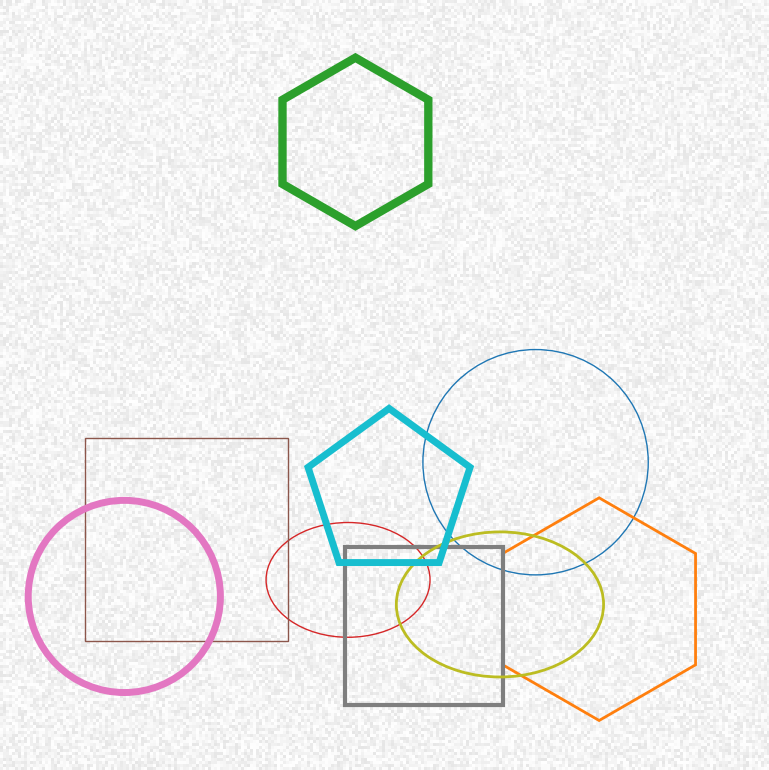[{"shape": "circle", "thickness": 0.5, "radius": 0.73, "center": [0.696, 0.4]}, {"shape": "hexagon", "thickness": 1, "radius": 0.72, "center": [0.778, 0.209]}, {"shape": "hexagon", "thickness": 3, "radius": 0.55, "center": [0.462, 0.816]}, {"shape": "oval", "thickness": 0.5, "radius": 0.53, "center": [0.452, 0.247]}, {"shape": "square", "thickness": 0.5, "radius": 0.66, "center": [0.243, 0.299]}, {"shape": "circle", "thickness": 2.5, "radius": 0.62, "center": [0.161, 0.225]}, {"shape": "square", "thickness": 1.5, "radius": 0.51, "center": [0.551, 0.187]}, {"shape": "oval", "thickness": 1, "radius": 0.67, "center": [0.649, 0.215]}, {"shape": "pentagon", "thickness": 2.5, "radius": 0.55, "center": [0.505, 0.359]}]